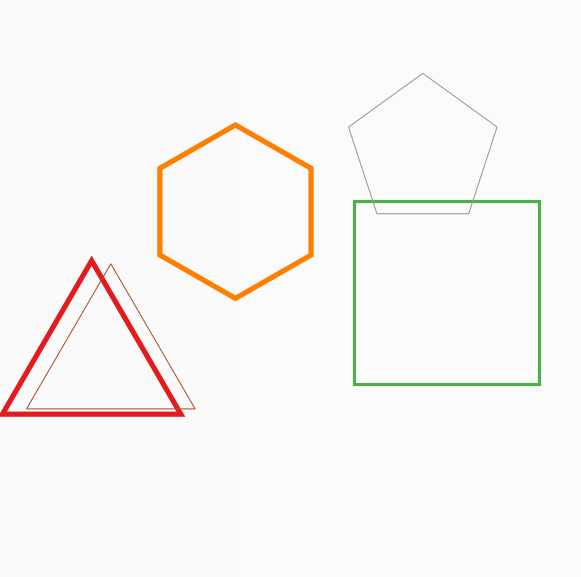[{"shape": "triangle", "thickness": 2.5, "radius": 0.89, "center": [0.158, 0.371]}, {"shape": "square", "thickness": 1.5, "radius": 0.79, "center": [0.768, 0.492]}, {"shape": "hexagon", "thickness": 2.5, "radius": 0.75, "center": [0.405, 0.633]}, {"shape": "triangle", "thickness": 0.5, "radius": 0.84, "center": [0.191, 0.375]}, {"shape": "pentagon", "thickness": 0.5, "radius": 0.67, "center": [0.727, 0.738]}]